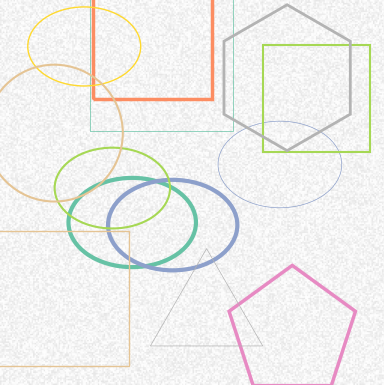[{"shape": "square", "thickness": 0.5, "radius": 0.93, "center": [0.419, 0.846]}, {"shape": "oval", "thickness": 3, "radius": 0.83, "center": [0.343, 0.422]}, {"shape": "square", "thickness": 2.5, "radius": 0.78, "center": [0.396, 0.897]}, {"shape": "oval", "thickness": 3, "radius": 0.84, "center": [0.449, 0.415]}, {"shape": "oval", "thickness": 0.5, "radius": 0.8, "center": [0.727, 0.573]}, {"shape": "pentagon", "thickness": 2.5, "radius": 0.86, "center": [0.759, 0.138]}, {"shape": "square", "thickness": 1.5, "radius": 0.7, "center": [0.822, 0.744]}, {"shape": "oval", "thickness": 1.5, "radius": 0.75, "center": [0.292, 0.511]}, {"shape": "oval", "thickness": 1, "radius": 0.73, "center": [0.219, 0.879]}, {"shape": "square", "thickness": 1, "radius": 0.88, "center": [0.16, 0.225]}, {"shape": "circle", "thickness": 1.5, "radius": 0.89, "center": [0.141, 0.654]}, {"shape": "triangle", "thickness": 0.5, "radius": 0.84, "center": [0.537, 0.186]}, {"shape": "hexagon", "thickness": 2, "radius": 0.95, "center": [0.746, 0.798]}]